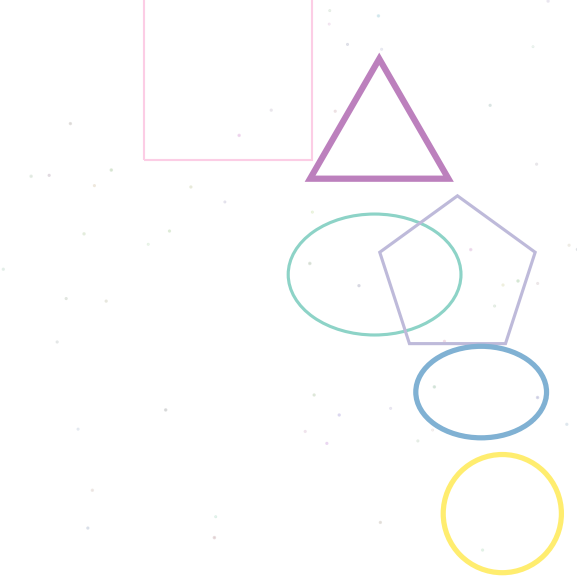[{"shape": "oval", "thickness": 1.5, "radius": 0.75, "center": [0.649, 0.524]}, {"shape": "pentagon", "thickness": 1.5, "radius": 0.71, "center": [0.792, 0.519]}, {"shape": "oval", "thickness": 2.5, "radius": 0.57, "center": [0.833, 0.32]}, {"shape": "square", "thickness": 1, "radius": 0.73, "center": [0.395, 0.867]}, {"shape": "triangle", "thickness": 3, "radius": 0.69, "center": [0.657, 0.759]}, {"shape": "circle", "thickness": 2.5, "radius": 0.51, "center": [0.87, 0.11]}]